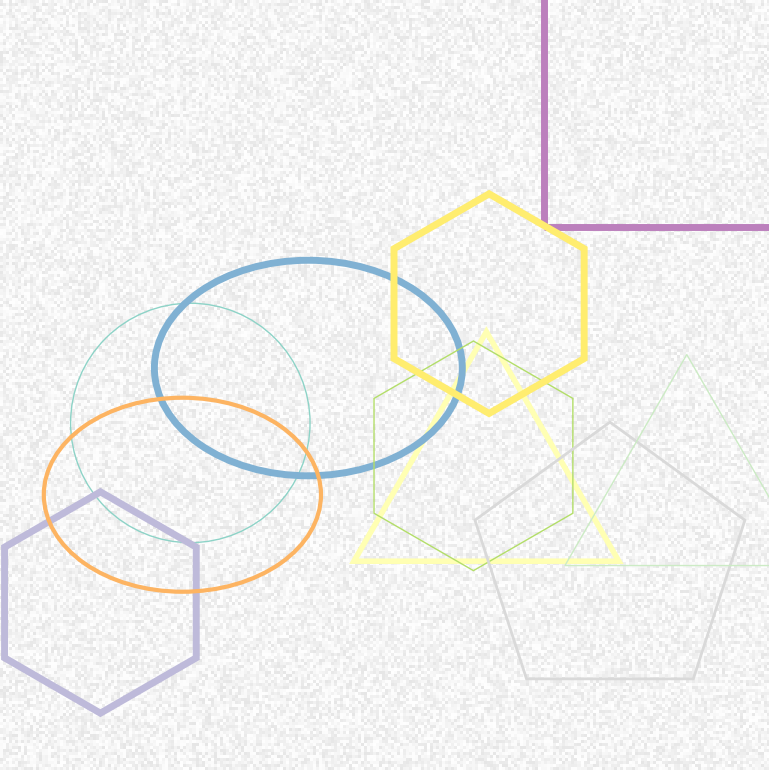[{"shape": "circle", "thickness": 0.5, "radius": 0.78, "center": [0.247, 0.451]}, {"shape": "triangle", "thickness": 2, "radius": 0.99, "center": [0.632, 0.37]}, {"shape": "hexagon", "thickness": 2.5, "radius": 0.72, "center": [0.13, 0.218]}, {"shape": "oval", "thickness": 2.5, "radius": 1.0, "center": [0.4, 0.522]}, {"shape": "oval", "thickness": 1.5, "radius": 0.9, "center": [0.237, 0.357]}, {"shape": "hexagon", "thickness": 0.5, "radius": 0.75, "center": [0.615, 0.408]}, {"shape": "pentagon", "thickness": 1, "radius": 0.92, "center": [0.792, 0.267]}, {"shape": "square", "thickness": 2.5, "radius": 0.78, "center": [0.862, 0.86]}, {"shape": "triangle", "thickness": 0.5, "radius": 0.91, "center": [0.892, 0.357]}, {"shape": "hexagon", "thickness": 2.5, "radius": 0.71, "center": [0.635, 0.606]}]